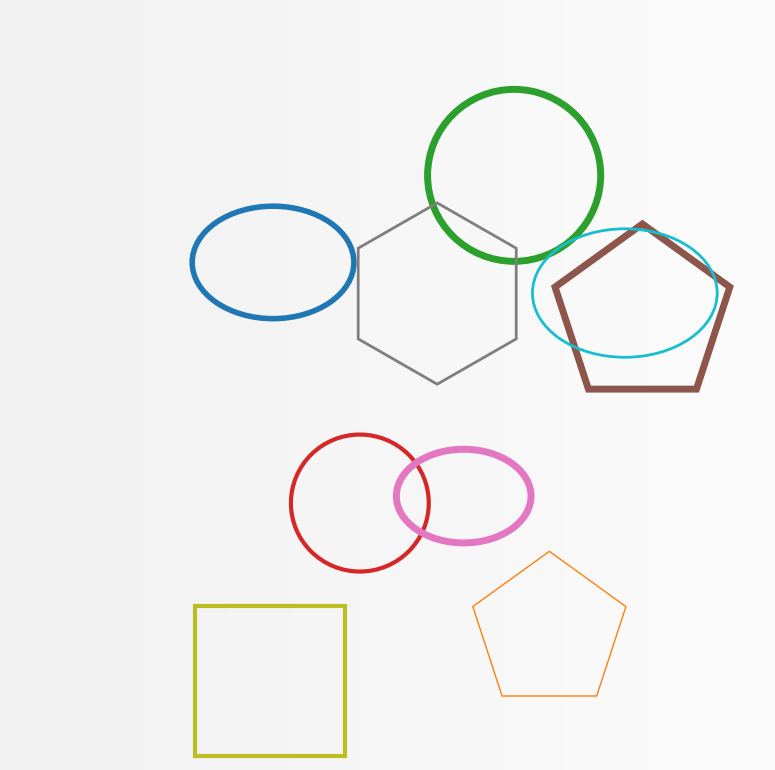[{"shape": "oval", "thickness": 2, "radius": 0.52, "center": [0.352, 0.659]}, {"shape": "pentagon", "thickness": 0.5, "radius": 0.52, "center": [0.709, 0.18]}, {"shape": "circle", "thickness": 2.5, "radius": 0.56, "center": [0.663, 0.772]}, {"shape": "circle", "thickness": 1.5, "radius": 0.44, "center": [0.464, 0.347]}, {"shape": "pentagon", "thickness": 2.5, "radius": 0.59, "center": [0.829, 0.591]}, {"shape": "oval", "thickness": 2.5, "radius": 0.43, "center": [0.598, 0.356]}, {"shape": "hexagon", "thickness": 1, "radius": 0.59, "center": [0.564, 0.619]}, {"shape": "square", "thickness": 1.5, "radius": 0.48, "center": [0.348, 0.116]}, {"shape": "oval", "thickness": 1, "radius": 0.6, "center": [0.806, 0.619]}]